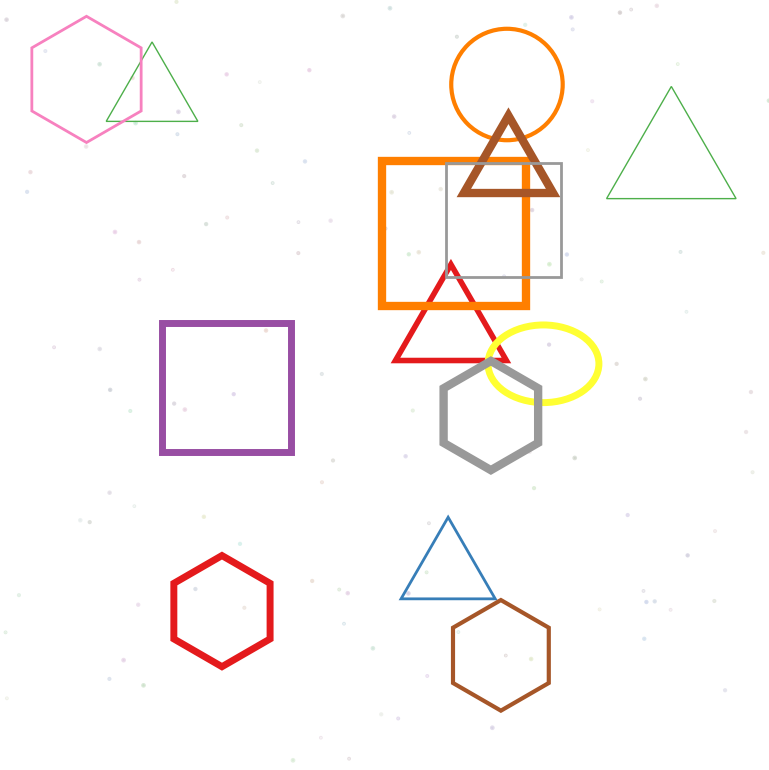[{"shape": "triangle", "thickness": 2, "radius": 0.42, "center": [0.586, 0.573]}, {"shape": "hexagon", "thickness": 2.5, "radius": 0.36, "center": [0.288, 0.206]}, {"shape": "triangle", "thickness": 1, "radius": 0.35, "center": [0.582, 0.258]}, {"shape": "triangle", "thickness": 0.5, "radius": 0.34, "center": [0.197, 0.877]}, {"shape": "triangle", "thickness": 0.5, "radius": 0.49, "center": [0.872, 0.791]}, {"shape": "square", "thickness": 2.5, "radius": 0.42, "center": [0.294, 0.497]}, {"shape": "square", "thickness": 3, "radius": 0.47, "center": [0.59, 0.696]}, {"shape": "circle", "thickness": 1.5, "radius": 0.36, "center": [0.658, 0.89]}, {"shape": "oval", "thickness": 2.5, "radius": 0.36, "center": [0.706, 0.528]}, {"shape": "triangle", "thickness": 3, "radius": 0.33, "center": [0.66, 0.783]}, {"shape": "hexagon", "thickness": 1.5, "radius": 0.36, "center": [0.651, 0.149]}, {"shape": "hexagon", "thickness": 1, "radius": 0.41, "center": [0.112, 0.897]}, {"shape": "square", "thickness": 1, "radius": 0.37, "center": [0.654, 0.715]}, {"shape": "hexagon", "thickness": 3, "radius": 0.35, "center": [0.638, 0.46]}]